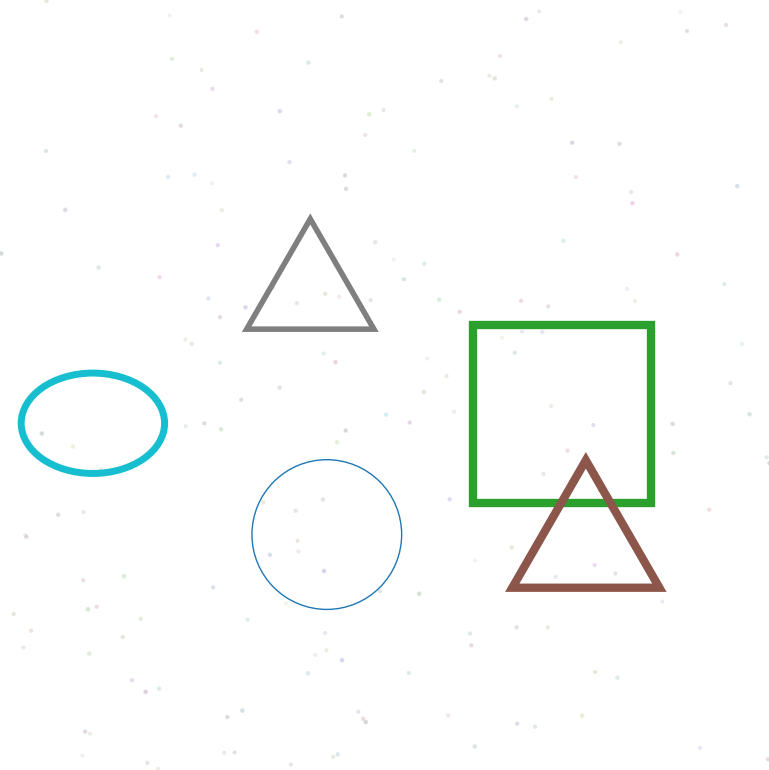[{"shape": "circle", "thickness": 0.5, "radius": 0.49, "center": [0.424, 0.306]}, {"shape": "square", "thickness": 3, "radius": 0.58, "center": [0.73, 0.462]}, {"shape": "triangle", "thickness": 3, "radius": 0.55, "center": [0.761, 0.292]}, {"shape": "triangle", "thickness": 2, "radius": 0.48, "center": [0.403, 0.62]}, {"shape": "oval", "thickness": 2.5, "radius": 0.47, "center": [0.121, 0.45]}]